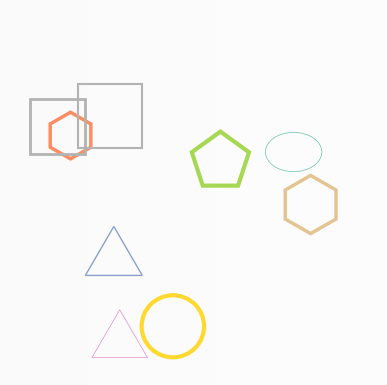[{"shape": "oval", "thickness": 0.5, "radius": 0.36, "center": [0.758, 0.605]}, {"shape": "hexagon", "thickness": 2.5, "radius": 0.3, "center": [0.182, 0.648]}, {"shape": "triangle", "thickness": 1, "radius": 0.42, "center": [0.294, 0.327]}, {"shape": "triangle", "thickness": 0.5, "radius": 0.41, "center": [0.309, 0.113]}, {"shape": "pentagon", "thickness": 3, "radius": 0.39, "center": [0.569, 0.581]}, {"shape": "circle", "thickness": 3, "radius": 0.4, "center": [0.446, 0.152]}, {"shape": "hexagon", "thickness": 2.5, "radius": 0.38, "center": [0.802, 0.469]}, {"shape": "square", "thickness": 1.5, "radius": 0.41, "center": [0.285, 0.699]}, {"shape": "square", "thickness": 2, "radius": 0.36, "center": [0.149, 0.672]}]